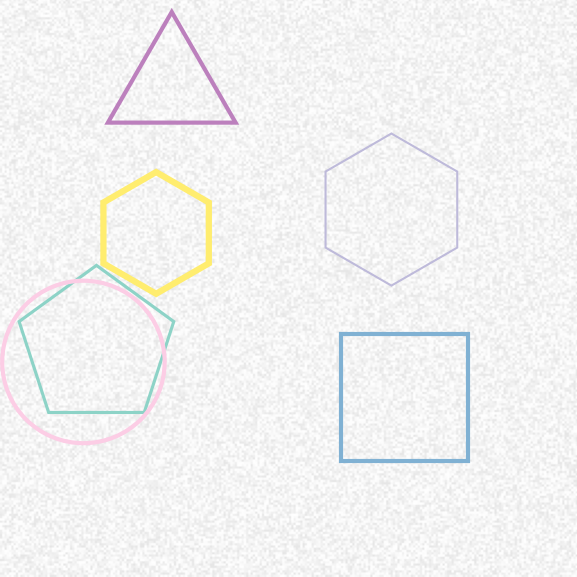[{"shape": "pentagon", "thickness": 1.5, "radius": 0.7, "center": [0.167, 0.399]}, {"shape": "hexagon", "thickness": 1, "radius": 0.66, "center": [0.678, 0.636]}, {"shape": "square", "thickness": 2, "radius": 0.55, "center": [0.701, 0.31]}, {"shape": "circle", "thickness": 2, "radius": 0.7, "center": [0.144, 0.372]}, {"shape": "triangle", "thickness": 2, "radius": 0.64, "center": [0.297, 0.851]}, {"shape": "hexagon", "thickness": 3, "radius": 0.53, "center": [0.27, 0.596]}]